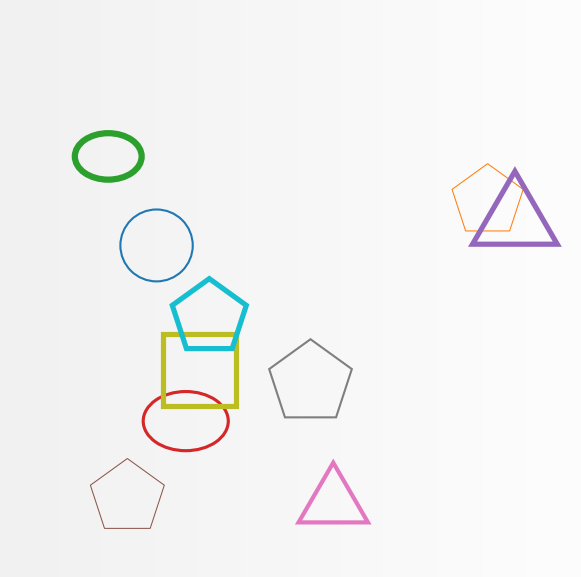[{"shape": "circle", "thickness": 1, "radius": 0.31, "center": [0.269, 0.574]}, {"shape": "pentagon", "thickness": 0.5, "radius": 0.32, "center": [0.839, 0.651]}, {"shape": "oval", "thickness": 3, "radius": 0.29, "center": [0.186, 0.728]}, {"shape": "oval", "thickness": 1.5, "radius": 0.37, "center": [0.32, 0.27]}, {"shape": "triangle", "thickness": 2.5, "radius": 0.42, "center": [0.886, 0.618]}, {"shape": "pentagon", "thickness": 0.5, "radius": 0.33, "center": [0.219, 0.138]}, {"shape": "triangle", "thickness": 2, "radius": 0.34, "center": [0.573, 0.129]}, {"shape": "pentagon", "thickness": 1, "radius": 0.37, "center": [0.534, 0.337]}, {"shape": "square", "thickness": 2.5, "radius": 0.31, "center": [0.343, 0.358]}, {"shape": "pentagon", "thickness": 2.5, "radius": 0.33, "center": [0.36, 0.45]}]